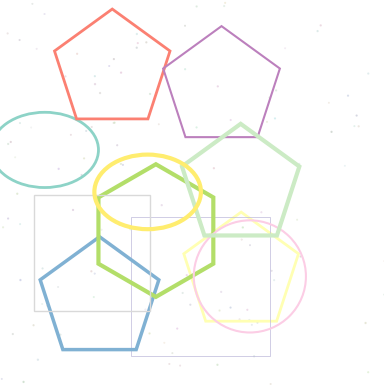[{"shape": "oval", "thickness": 2, "radius": 0.7, "center": [0.116, 0.611]}, {"shape": "pentagon", "thickness": 2, "radius": 0.78, "center": [0.626, 0.292]}, {"shape": "square", "thickness": 0.5, "radius": 0.9, "center": [0.521, 0.256]}, {"shape": "pentagon", "thickness": 2, "radius": 0.79, "center": [0.292, 0.819]}, {"shape": "pentagon", "thickness": 2.5, "radius": 0.81, "center": [0.258, 0.223]}, {"shape": "hexagon", "thickness": 3, "radius": 0.86, "center": [0.405, 0.401]}, {"shape": "circle", "thickness": 1.5, "radius": 0.73, "center": [0.649, 0.282]}, {"shape": "square", "thickness": 1, "radius": 0.76, "center": [0.239, 0.342]}, {"shape": "pentagon", "thickness": 1.5, "radius": 0.8, "center": [0.575, 0.773]}, {"shape": "pentagon", "thickness": 3, "radius": 0.8, "center": [0.625, 0.518]}, {"shape": "oval", "thickness": 3, "radius": 0.69, "center": [0.383, 0.502]}]